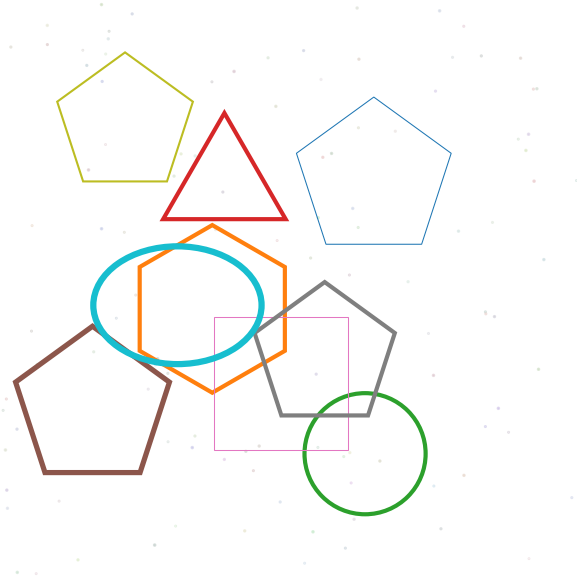[{"shape": "pentagon", "thickness": 0.5, "radius": 0.7, "center": [0.647, 0.69]}, {"shape": "hexagon", "thickness": 2, "radius": 0.73, "center": [0.368, 0.464]}, {"shape": "circle", "thickness": 2, "radius": 0.52, "center": [0.632, 0.213]}, {"shape": "triangle", "thickness": 2, "radius": 0.61, "center": [0.389, 0.681]}, {"shape": "pentagon", "thickness": 2.5, "radius": 0.7, "center": [0.16, 0.294]}, {"shape": "square", "thickness": 0.5, "radius": 0.58, "center": [0.486, 0.335]}, {"shape": "pentagon", "thickness": 2, "radius": 0.64, "center": [0.562, 0.383]}, {"shape": "pentagon", "thickness": 1, "radius": 0.62, "center": [0.217, 0.785]}, {"shape": "oval", "thickness": 3, "radius": 0.73, "center": [0.307, 0.471]}]